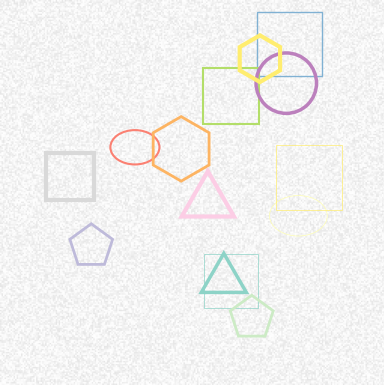[{"shape": "square", "thickness": 0.5, "radius": 0.35, "center": [0.6, 0.269]}, {"shape": "triangle", "thickness": 2.5, "radius": 0.34, "center": [0.581, 0.274]}, {"shape": "oval", "thickness": 0.5, "radius": 0.38, "center": [0.775, 0.44]}, {"shape": "pentagon", "thickness": 2, "radius": 0.29, "center": [0.237, 0.36]}, {"shape": "oval", "thickness": 1.5, "radius": 0.32, "center": [0.35, 0.617]}, {"shape": "square", "thickness": 1, "radius": 0.42, "center": [0.752, 0.885]}, {"shape": "hexagon", "thickness": 2, "radius": 0.42, "center": [0.47, 0.613]}, {"shape": "square", "thickness": 1.5, "radius": 0.36, "center": [0.601, 0.752]}, {"shape": "triangle", "thickness": 3, "radius": 0.39, "center": [0.54, 0.477]}, {"shape": "square", "thickness": 3, "radius": 0.31, "center": [0.182, 0.541]}, {"shape": "circle", "thickness": 2.5, "radius": 0.39, "center": [0.744, 0.784]}, {"shape": "pentagon", "thickness": 2, "radius": 0.29, "center": [0.654, 0.174]}, {"shape": "square", "thickness": 0.5, "radius": 0.42, "center": [0.803, 0.538]}, {"shape": "hexagon", "thickness": 3, "radius": 0.3, "center": [0.675, 0.848]}]